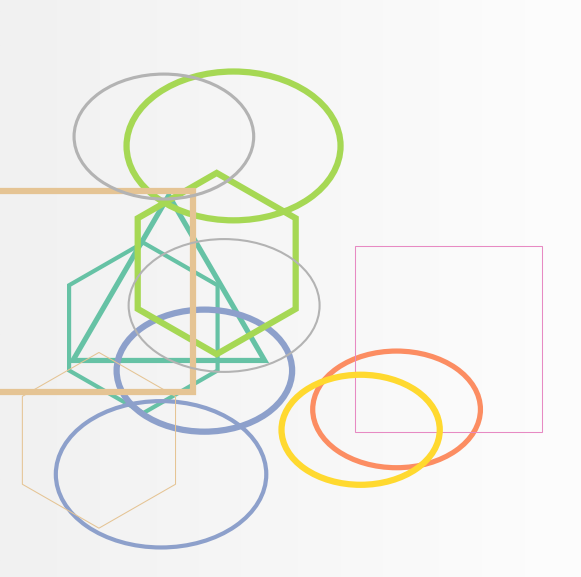[{"shape": "hexagon", "thickness": 2, "radius": 0.74, "center": [0.247, 0.431]}, {"shape": "triangle", "thickness": 2.5, "radius": 0.95, "center": [0.29, 0.47]}, {"shape": "oval", "thickness": 2.5, "radius": 0.72, "center": [0.682, 0.29]}, {"shape": "oval", "thickness": 3, "radius": 0.75, "center": [0.352, 0.357]}, {"shape": "oval", "thickness": 2, "radius": 0.91, "center": [0.277, 0.178]}, {"shape": "square", "thickness": 0.5, "radius": 0.81, "center": [0.772, 0.412]}, {"shape": "oval", "thickness": 3, "radius": 0.92, "center": [0.402, 0.746]}, {"shape": "hexagon", "thickness": 3, "radius": 0.78, "center": [0.373, 0.543]}, {"shape": "oval", "thickness": 3, "radius": 0.68, "center": [0.62, 0.255]}, {"shape": "hexagon", "thickness": 0.5, "radius": 0.76, "center": [0.17, 0.237]}, {"shape": "square", "thickness": 3, "radius": 0.87, "center": [0.159, 0.494]}, {"shape": "oval", "thickness": 1.5, "radius": 0.77, "center": [0.282, 0.763]}, {"shape": "oval", "thickness": 1, "radius": 0.82, "center": [0.386, 0.47]}]